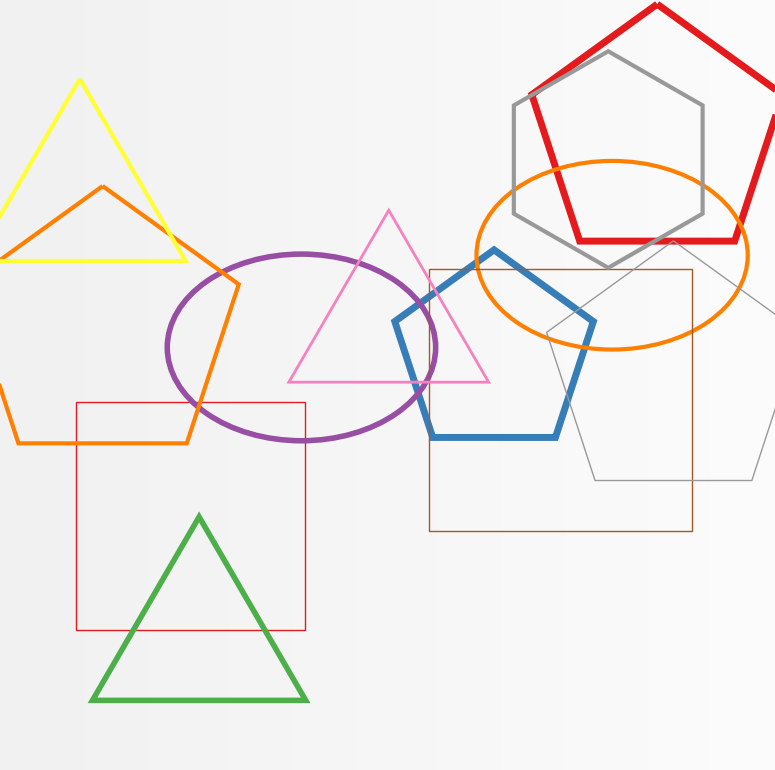[{"shape": "pentagon", "thickness": 2.5, "radius": 0.85, "center": [0.848, 0.824]}, {"shape": "square", "thickness": 0.5, "radius": 0.74, "center": [0.245, 0.33]}, {"shape": "pentagon", "thickness": 2.5, "radius": 0.67, "center": [0.638, 0.541]}, {"shape": "triangle", "thickness": 2, "radius": 0.79, "center": [0.257, 0.17]}, {"shape": "oval", "thickness": 2, "radius": 0.87, "center": [0.389, 0.549]}, {"shape": "pentagon", "thickness": 1.5, "radius": 0.92, "center": [0.132, 0.574]}, {"shape": "oval", "thickness": 1.5, "radius": 0.88, "center": [0.79, 0.669]}, {"shape": "triangle", "thickness": 1.5, "radius": 0.79, "center": [0.103, 0.74]}, {"shape": "square", "thickness": 0.5, "radius": 0.85, "center": [0.724, 0.48]}, {"shape": "triangle", "thickness": 1, "radius": 0.74, "center": [0.502, 0.578]}, {"shape": "hexagon", "thickness": 1.5, "radius": 0.7, "center": [0.785, 0.793]}, {"shape": "pentagon", "thickness": 0.5, "radius": 0.86, "center": [0.869, 0.515]}]